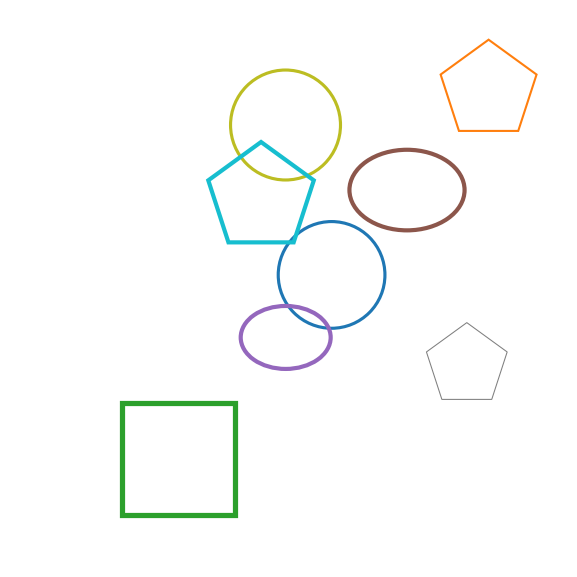[{"shape": "circle", "thickness": 1.5, "radius": 0.46, "center": [0.574, 0.523]}, {"shape": "pentagon", "thickness": 1, "radius": 0.44, "center": [0.846, 0.843]}, {"shape": "square", "thickness": 2.5, "radius": 0.49, "center": [0.309, 0.204]}, {"shape": "oval", "thickness": 2, "radius": 0.39, "center": [0.495, 0.415]}, {"shape": "oval", "thickness": 2, "radius": 0.5, "center": [0.705, 0.67]}, {"shape": "pentagon", "thickness": 0.5, "radius": 0.37, "center": [0.808, 0.367]}, {"shape": "circle", "thickness": 1.5, "radius": 0.48, "center": [0.494, 0.783]}, {"shape": "pentagon", "thickness": 2, "radius": 0.48, "center": [0.452, 0.657]}]